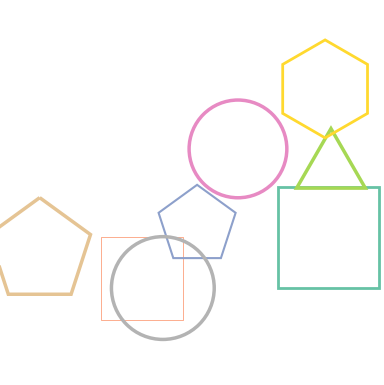[{"shape": "square", "thickness": 2, "radius": 0.66, "center": [0.853, 0.384]}, {"shape": "square", "thickness": 0.5, "radius": 0.54, "center": [0.369, 0.276]}, {"shape": "pentagon", "thickness": 1.5, "radius": 0.53, "center": [0.512, 0.415]}, {"shape": "circle", "thickness": 2.5, "radius": 0.63, "center": [0.618, 0.613]}, {"shape": "triangle", "thickness": 2.5, "radius": 0.51, "center": [0.86, 0.563]}, {"shape": "hexagon", "thickness": 2, "radius": 0.64, "center": [0.844, 0.769]}, {"shape": "pentagon", "thickness": 2.5, "radius": 0.69, "center": [0.103, 0.348]}, {"shape": "circle", "thickness": 2.5, "radius": 0.67, "center": [0.423, 0.252]}]